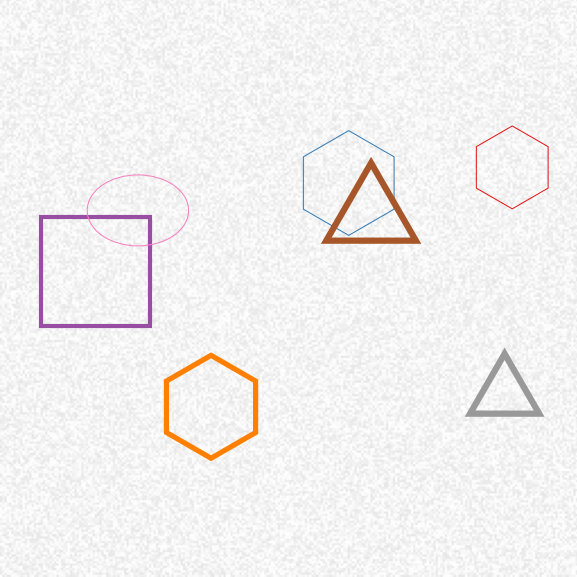[{"shape": "hexagon", "thickness": 0.5, "radius": 0.36, "center": [0.887, 0.709]}, {"shape": "hexagon", "thickness": 0.5, "radius": 0.45, "center": [0.604, 0.682]}, {"shape": "square", "thickness": 2, "radius": 0.47, "center": [0.165, 0.529]}, {"shape": "hexagon", "thickness": 2.5, "radius": 0.45, "center": [0.365, 0.295]}, {"shape": "triangle", "thickness": 3, "radius": 0.45, "center": [0.643, 0.627]}, {"shape": "oval", "thickness": 0.5, "radius": 0.44, "center": [0.239, 0.635]}, {"shape": "triangle", "thickness": 3, "radius": 0.35, "center": [0.874, 0.317]}]